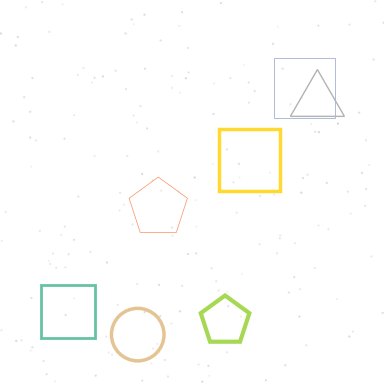[{"shape": "square", "thickness": 2, "radius": 0.34, "center": [0.177, 0.19]}, {"shape": "pentagon", "thickness": 0.5, "radius": 0.4, "center": [0.411, 0.46]}, {"shape": "square", "thickness": 0.5, "radius": 0.39, "center": [0.792, 0.771]}, {"shape": "pentagon", "thickness": 3, "radius": 0.33, "center": [0.585, 0.166]}, {"shape": "square", "thickness": 2.5, "radius": 0.4, "center": [0.648, 0.585]}, {"shape": "circle", "thickness": 2.5, "radius": 0.34, "center": [0.358, 0.131]}, {"shape": "triangle", "thickness": 1, "radius": 0.41, "center": [0.824, 0.738]}]